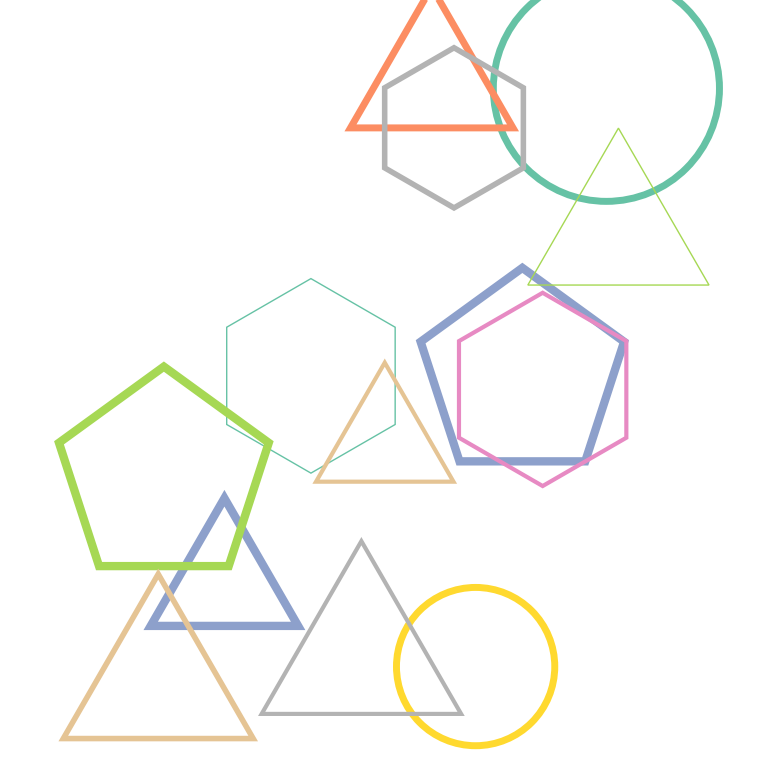[{"shape": "circle", "thickness": 2.5, "radius": 0.73, "center": [0.788, 0.885]}, {"shape": "hexagon", "thickness": 0.5, "radius": 0.63, "center": [0.404, 0.512]}, {"shape": "triangle", "thickness": 2.5, "radius": 0.61, "center": [0.561, 0.895]}, {"shape": "pentagon", "thickness": 3, "radius": 0.69, "center": [0.678, 0.513]}, {"shape": "triangle", "thickness": 3, "radius": 0.55, "center": [0.291, 0.242]}, {"shape": "hexagon", "thickness": 1.5, "radius": 0.63, "center": [0.705, 0.494]}, {"shape": "triangle", "thickness": 0.5, "radius": 0.68, "center": [0.803, 0.698]}, {"shape": "pentagon", "thickness": 3, "radius": 0.72, "center": [0.213, 0.381]}, {"shape": "circle", "thickness": 2.5, "radius": 0.51, "center": [0.618, 0.134]}, {"shape": "triangle", "thickness": 1.5, "radius": 0.52, "center": [0.5, 0.426]}, {"shape": "triangle", "thickness": 2, "radius": 0.71, "center": [0.206, 0.112]}, {"shape": "hexagon", "thickness": 2, "radius": 0.52, "center": [0.59, 0.834]}, {"shape": "triangle", "thickness": 1.5, "radius": 0.75, "center": [0.469, 0.148]}]